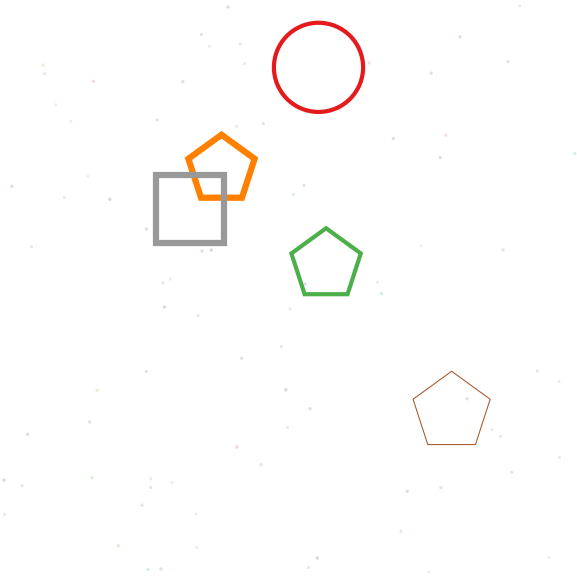[{"shape": "circle", "thickness": 2, "radius": 0.39, "center": [0.552, 0.883]}, {"shape": "pentagon", "thickness": 2, "radius": 0.32, "center": [0.565, 0.541]}, {"shape": "pentagon", "thickness": 3, "radius": 0.3, "center": [0.384, 0.706]}, {"shape": "pentagon", "thickness": 0.5, "radius": 0.35, "center": [0.782, 0.286]}, {"shape": "square", "thickness": 3, "radius": 0.29, "center": [0.329, 0.638]}]